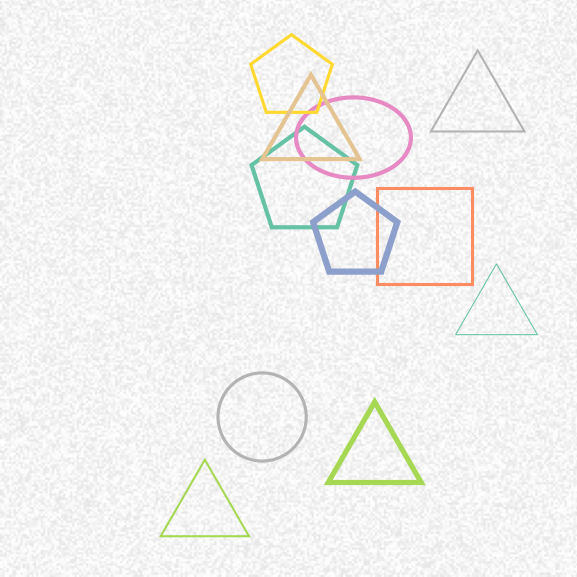[{"shape": "pentagon", "thickness": 2, "radius": 0.48, "center": [0.527, 0.683]}, {"shape": "triangle", "thickness": 0.5, "radius": 0.41, "center": [0.86, 0.461]}, {"shape": "square", "thickness": 1.5, "radius": 0.41, "center": [0.735, 0.591]}, {"shape": "pentagon", "thickness": 3, "radius": 0.38, "center": [0.615, 0.591]}, {"shape": "oval", "thickness": 2, "radius": 0.5, "center": [0.612, 0.761]}, {"shape": "triangle", "thickness": 2.5, "radius": 0.47, "center": [0.649, 0.21]}, {"shape": "triangle", "thickness": 1, "radius": 0.44, "center": [0.355, 0.115]}, {"shape": "pentagon", "thickness": 1.5, "radius": 0.37, "center": [0.505, 0.865]}, {"shape": "triangle", "thickness": 2, "radius": 0.49, "center": [0.538, 0.772]}, {"shape": "circle", "thickness": 1.5, "radius": 0.38, "center": [0.454, 0.277]}, {"shape": "triangle", "thickness": 1, "radius": 0.47, "center": [0.827, 0.818]}]